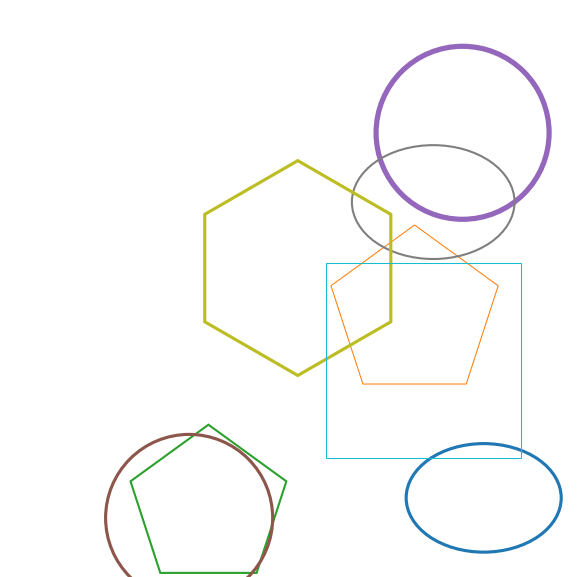[{"shape": "oval", "thickness": 1.5, "radius": 0.67, "center": [0.838, 0.137]}, {"shape": "pentagon", "thickness": 0.5, "radius": 0.76, "center": [0.718, 0.457]}, {"shape": "pentagon", "thickness": 1, "radius": 0.71, "center": [0.361, 0.122]}, {"shape": "circle", "thickness": 2.5, "radius": 0.75, "center": [0.801, 0.769]}, {"shape": "circle", "thickness": 1.5, "radius": 0.72, "center": [0.328, 0.102]}, {"shape": "oval", "thickness": 1, "radius": 0.7, "center": [0.75, 0.649]}, {"shape": "hexagon", "thickness": 1.5, "radius": 0.93, "center": [0.516, 0.535]}, {"shape": "square", "thickness": 0.5, "radius": 0.85, "center": [0.733, 0.375]}]